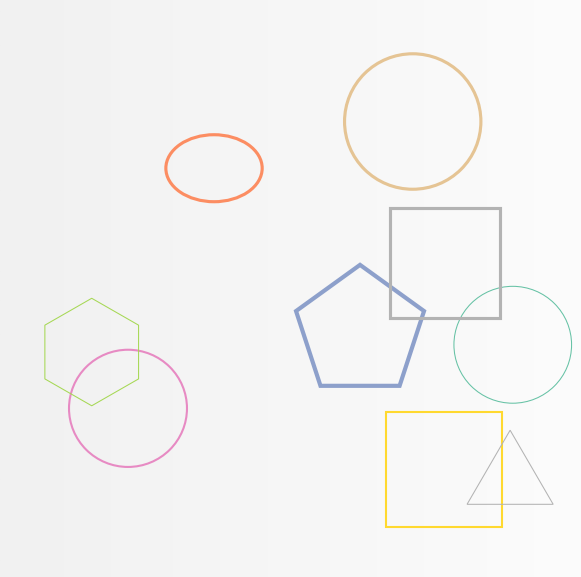[{"shape": "circle", "thickness": 0.5, "radius": 0.51, "center": [0.882, 0.402]}, {"shape": "oval", "thickness": 1.5, "radius": 0.41, "center": [0.368, 0.708]}, {"shape": "pentagon", "thickness": 2, "radius": 0.58, "center": [0.619, 0.425]}, {"shape": "circle", "thickness": 1, "radius": 0.51, "center": [0.22, 0.292]}, {"shape": "hexagon", "thickness": 0.5, "radius": 0.47, "center": [0.158, 0.39]}, {"shape": "square", "thickness": 1, "radius": 0.5, "center": [0.764, 0.186]}, {"shape": "circle", "thickness": 1.5, "radius": 0.59, "center": [0.71, 0.789]}, {"shape": "triangle", "thickness": 0.5, "radius": 0.43, "center": [0.878, 0.169]}, {"shape": "square", "thickness": 1.5, "radius": 0.47, "center": [0.765, 0.543]}]